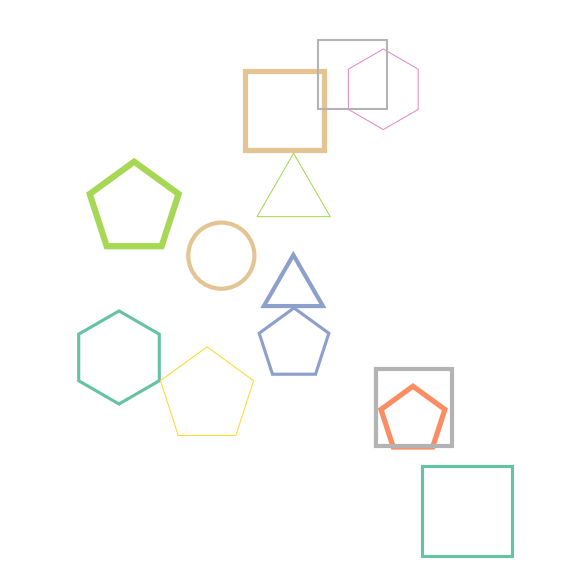[{"shape": "square", "thickness": 1.5, "radius": 0.39, "center": [0.808, 0.115]}, {"shape": "hexagon", "thickness": 1.5, "radius": 0.4, "center": [0.206, 0.38]}, {"shape": "pentagon", "thickness": 2.5, "radius": 0.29, "center": [0.715, 0.272]}, {"shape": "triangle", "thickness": 2, "radius": 0.3, "center": [0.508, 0.499]}, {"shape": "pentagon", "thickness": 1.5, "radius": 0.32, "center": [0.509, 0.402]}, {"shape": "hexagon", "thickness": 0.5, "radius": 0.35, "center": [0.664, 0.845]}, {"shape": "triangle", "thickness": 0.5, "radius": 0.37, "center": [0.508, 0.661]}, {"shape": "pentagon", "thickness": 3, "radius": 0.4, "center": [0.232, 0.638]}, {"shape": "pentagon", "thickness": 0.5, "radius": 0.42, "center": [0.358, 0.314]}, {"shape": "circle", "thickness": 2, "radius": 0.29, "center": [0.383, 0.556]}, {"shape": "square", "thickness": 2.5, "radius": 0.34, "center": [0.492, 0.808]}, {"shape": "square", "thickness": 1, "radius": 0.3, "center": [0.611, 0.871]}, {"shape": "square", "thickness": 2, "radius": 0.33, "center": [0.717, 0.293]}]